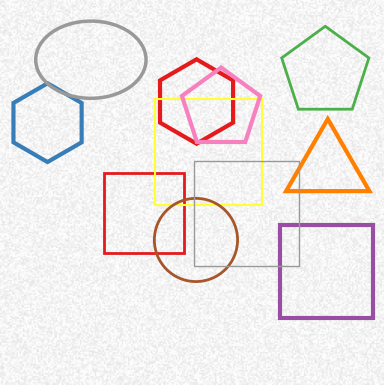[{"shape": "square", "thickness": 2, "radius": 0.52, "center": [0.375, 0.448]}, {"shape": "hexagon", "thickness": 3, "radius": 0.55, "center": [0.511, 0.736]}, {"shape": "hexagon", "thickness": 3, "radius": 0.51, "center": [0.123, 0.681]}, {"shape": "pentagon", "thickness": 2, "radius": 0.6, "center": [0.845, 0.813]}, {"shape": "square", "thickness": 3, "radius": 0.61, "center": [0.848, 0.295]}, {"shape": "triangle", "thickness": 3, "radius": 0.62, "center": [0.851, 0.566]}, {"shape": "square", "thickness": 1.5, "radius": 0.69, "center": [0.542, 0.606]}, {"shape": "circle", "thickness": 2, "radius": 0.54, "center": [0.509, 0.377]}, {"shape": "pentagon", "thickness": 3, "radius": 0.53, "center": [0.574, 0.718]}, {"shape": "oval", "thickness": 2.5, "radius": 0.72, "center": [0.236, 0.845]}, {"shape": "square", "thickness": 1, "radius": 0.68, "center": [0.64, 0.445]}]